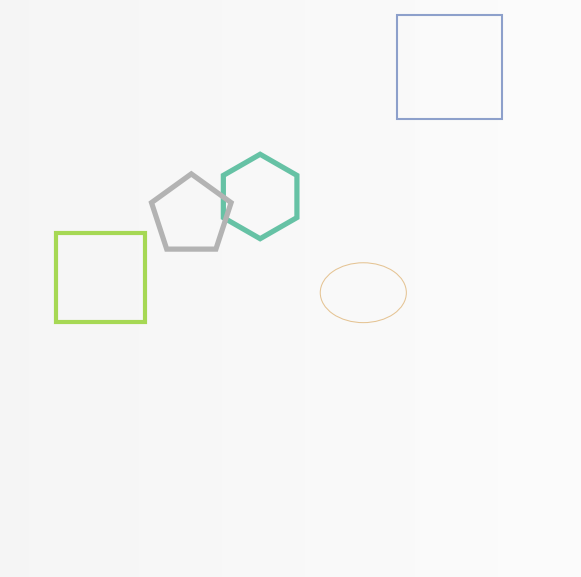[{"shape": "hexagon", "thickness": 2.5, "radius": 0.37, "center": [0.448, 0.659]}, {"shape": "square", "thickness": 1, "radius": 0.45, "center": [0.774, 0.883]}, {"shape": "square", "thickness": 2, "radius": 0.38, "center": [0.173, 0.518]}, {"shape": "oval", "thickness": 0.5, "radius": 0.37, "center": [0.625, 0.492]}, {"shape": "pentagon", "thickness": 2.5, "radius": 0.36, "center": [0.329, 0.626]}]